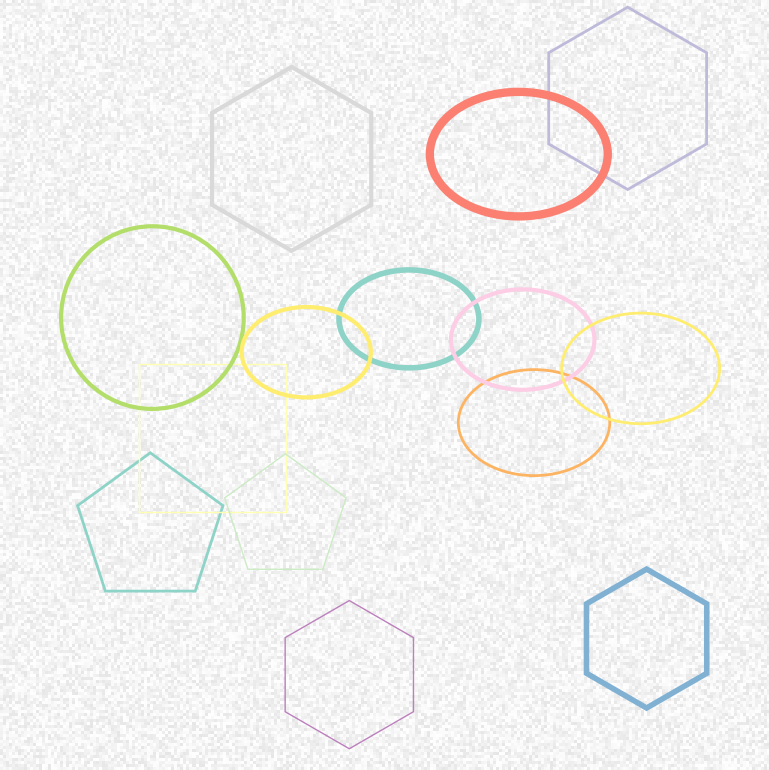[{"shape": "oval", "thickness": 2, "radius": 0.45, "center": [0.531, 0.586]}, {"shape": "pentagon", "thickness": 1, "radius": 0.5, "center": [0.195, 0.313]}, {"shape": "square", "thickness": 0.5, "radius": 0.48, "center": [0.276, 0.431]}, {"shape": "hexagon", "thickness": 1, "radius": 0.59, "center": [0.815, 0.872]}, {"shape": "oval", "thickness": 3, "radius": 0.58, "center": [0.674, 0.8]}, {"shape": "hexagon", "thickness": 2, "radius": 0.45, "center": [0.84, 0.171]}, {"shape": "oval", "thickness": 1, "radius": 0.49, "center": [0.694, 0.451]}, {"shape": "circle", "thickness": 1.5, "radius": 0.59, "center": [0.198, 0.588]}, {"shape": "oval", "thickness": 1.5, "radius": 0.47, "center": [0.679, 0.559]}, {"shape": "hexagon", "thickness": 1.5, "radius": 0.6, "center": [0.379, 0.794]}, {"shape": "hexagon", "thickness": 0.5, "radius": 0.48, "center": [0.454, 0.124]}, {"shape": "pentagon", "thickness": 0.5, "radius": 0.41, "center": [0.371, 0.328]}, {"shape": "oval", "thickness": 1, "radius": 0.51, "center": [0.832, 0.522]}, {"shape": "oval", "thickness": 1.5, "radius": 0.42, "center": [0.398, 0.543]}]